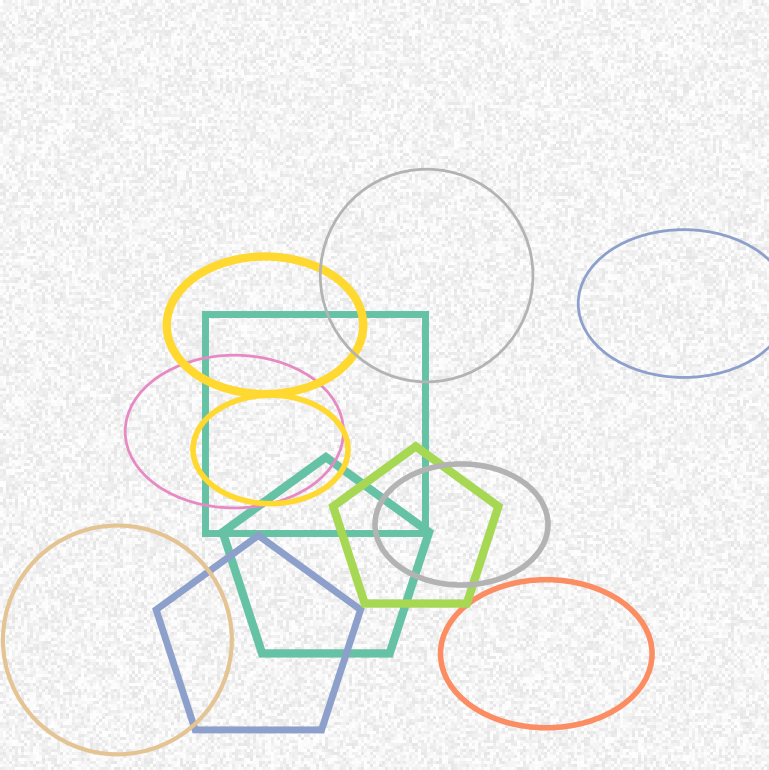[{"shape": "square", "thickness": 2.5, "radius": 0.71, "center": [0.409, 0.45]}, {"shape": "pentagon", "thickness": 3, "radius": 0.7, "center": [0.423, 0.265]}, {"shape": "oval", "thickness": 2, "radius": 0.69, "center": [0.709, 0.151]}, {"shape": "pentagon", "thickness": 2.5, "radius": 0.7, "center": [0.336, 0.165]}, {"shape": "oval", "thickness": 1, "radius": 0.69, "center": [0.888, 0.606]}, {"shape": "oval", "thickness": 1, "radius": 0.71, "center": [0.304, 0.44]}, {"shape": "pentagon", "thickness": 3, "radius": 0.56, "center": [0.54, 0.307]}, {"shape": "oval", "thickness": 3, "radius": 0.64, "center": [0.344, 0.578]}, {"shape": "oval", "thickness": 2, "radius": 0.5, "center": [0.351, 0.416]}, {"shape": "circle", "thickness": 1.5, "radius": 0.74, "center": [0.152, 0.169]}, {"shape": "oval", "thickness": 2, "radius": 0.56, "center": [0.599, 0.319]}, {"shape": "circle", "thickness": 1, "radius": 0.69, "center": [0.554, 0.642]}]